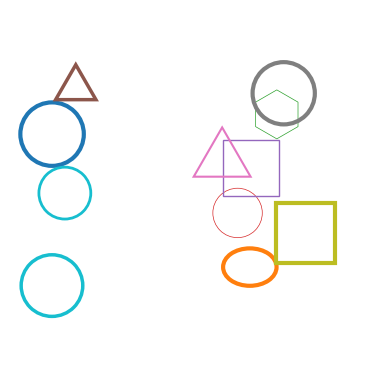[{"shape": "circle", "thickness": 3, "radius": 0.41, "center": [0.135, 0.652]}, {"shape": "oval", "thickness": 3, "radius": 0.35, "center": [0.649, 0.306]}, {"shape": "hexagon", "thickness": 0.5, "radius": 0.32, "center": [0.719, 0.703]}, {"shape": "circle", "thickness": 0.5, "radius": 0.32, "center": [0.617, 0.447]}, {"shape": "square", "thickness": 1, "radius": 0.36, "center": [0.652, 0.564]}, {"shape": "triangle", "thickness": 2.5, "radius": 0.3, "center": [0.197, 0.771]}, {"shape": "triangle", "thickness": 1.5, "radius": 0.43, "center": [0.577, 0.584]}, {"shape": "circle", "thickness": 3, "radius": 0.4, "center": [0.737, 0.758]}, {"shape": "square", "thickness": 3, "radius": 0.39, "center": [0.794, 0.395]}, {"shape": "circle", "thickness": 2.5, "radius": 0.4, "center": [0.135, 0.258]}, {"shape": "circle", "thickness": 2, "radius": 0.34, "center": [0.168, 0.498]}]